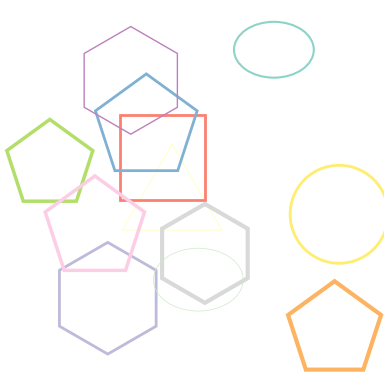[{"shape": "oval", "thickness": 1.5, "radius": 0.52, "center": [0.711, 0.871]}, {"shape": "triangle", "thickness": 0.5, "radius": 0.75, "center": [0.447, 0.477]}, {"shape": "hexagon", "thickness": 2, "radius": 0.73, "center": [0.28, 0.225]}, {"shape": "square", "thickness": 2, "radius": 0.55, "center": [0.422, 0.591]}, {"shape": "pentagon", "thickness": 2, "radius": 0.69, "center": [0.38, 0.669]}, {"shape": "pentagon", "thickness": 3, "radius": 0.63, "center": [0.869, 0.143]}, {"shape": "pentagon", "thickness": 2.5, "radius": 0.59, "center": [0.129, 0.572]}, {"shape": "pentagon", "thickness": 2.5, "radius": 0.68, "center": [0.246, 0.407]}, {"shape": "hexagon", "thickness": 3, "radius": 0.64, "center": [0.532, 0.342]}, {"shape": "hexagon", "thickness": 1, "radius": 0.7, "center": [0.34, 0.791]}, {"shape": "oval", "thickness": 0.5, "radius": 0.58, "center": [0.515, 0.274]}, {"shape": "circle", "thickness": 2, "radius": 0.64, "center": [0.881, 0.443]}]